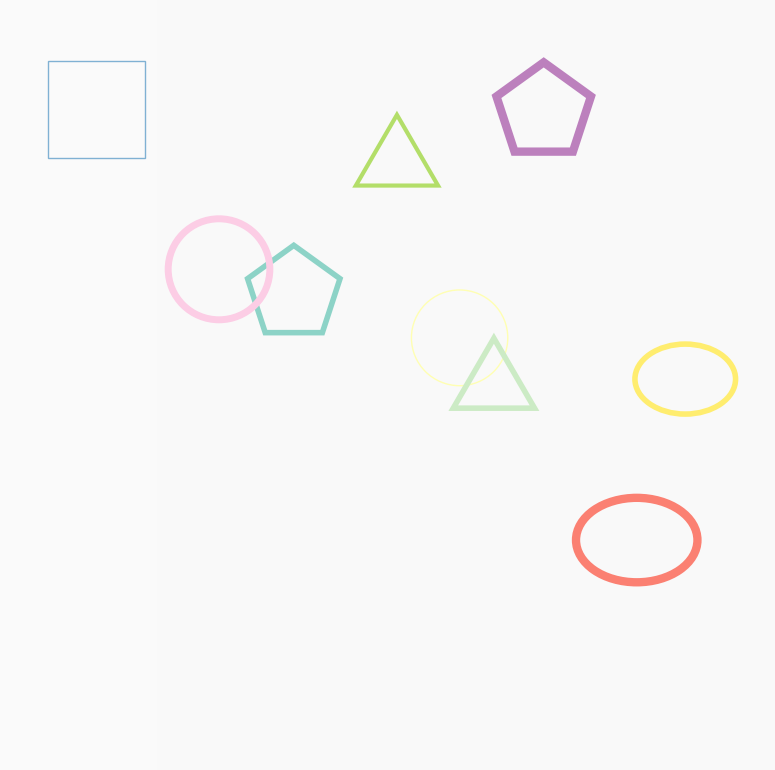[{"shape": "pentagon", "thickness": 2, "radius": 0.31, "center": [0.379, 0.619]}, {"shape": "circle", "thickness": 0.5, "radius": 0.31, "center": [0.593, 0.561]}, {"shape": "oval", "thickness": 3, "radius": 0.39, "center": [0.822, 0.299]}, {"shape": "square", "thickness": 0.5, "radius": 0.31, "center": [0.124, 0.858]}, {"shape": "triangle", "thickness": 1.5, "radius": 0.31, "center": [0.512, 0.79]}, {"shape": "circle", "thickness": 2.5, "radius": 0.33, "center": [0.283, 0.65]}, {"shape": "pentagon", "thickness": 3, "radius": 0.32, "center": [0.702, 0.855]}, {"shape": "triangle", "thickness": 2, "radius": 0.3, "center": [0.637, 0.5]}, {"shape": "oval", "thickness": 2, "radius": 0.32, "center": [0.884, 0.508]}]